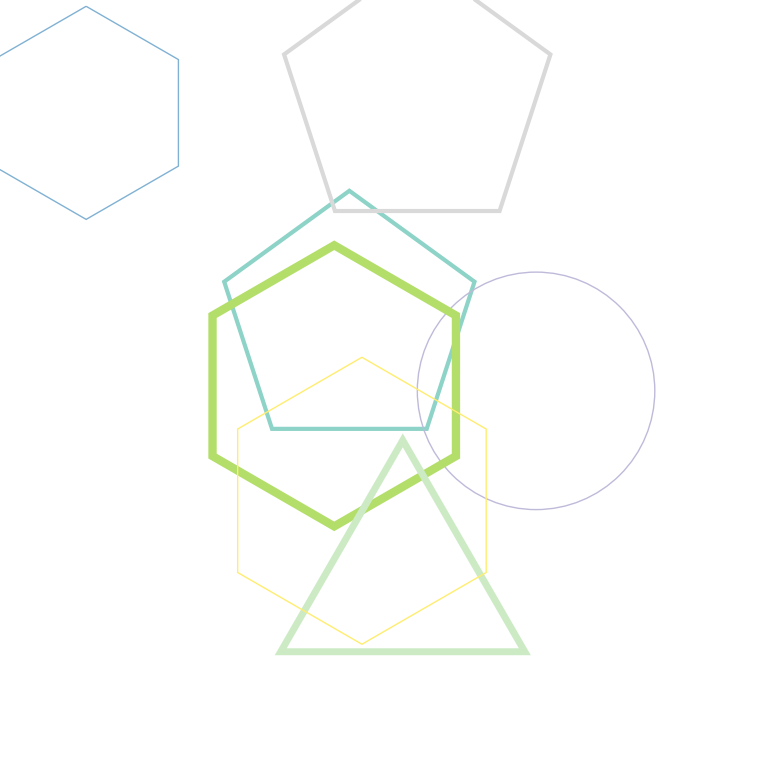[{"shape": "pentagon", "thickness": 1.5, "radius": 0.85, "center": [0.454, 0.581]}, {"shape": "circle", "thickness": 0.5, "radius": 0.77, "center": [0.696, 0.492]}, {"shape": "hexagon", "thickness": 0.5, "radius": 0.69, "center": [0.112, 0.853]}, {"shape": "hexagon", "thickness": 3, "radius": 0.91, "center": [0.434, 0.499]}, {"shape": "pentagon", "thickness": 1.5, "radius": 0.91, "center": [0.542, 0.873]}, {"shape": "triangle", "thickness": 2.5, "radius": 0.92, "center": [0.523, 0.245]}, {"shape": "hexagon", "thickness": 0.5, "radius": 0.93, "center": [0.47, 0.35]}]